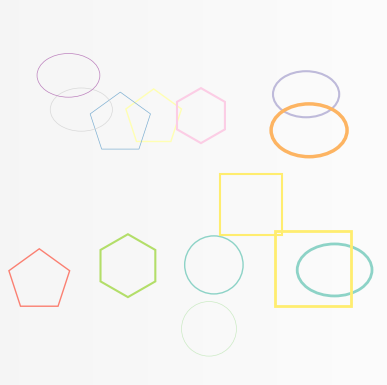[{"shape": "circle", "thickness": 1, "radius": 0.38, "center": [0.552, 0.312]}, {"shape": "oval", "thickness": 2, "radius": 0.48, "center": [0.863, 0.299]}, {"shape": "pentagon", "thickness": 1, "radius": 0.38, "center": [0.397, 0.694]}, {"shape": "oval", "thickness": 1.5, "radius": 0.43, "center": [0.79, 0.755]}, {"shape": "pentagon", "thickness": 1, "radius": 0.41, "center": [0.101, 0.271]}, {"shape": "pentagon", "thickness": 0.5, "radius": 0.41, "center": [0.31, 0.679]}, {"shape": "oval", "thickness": 2.5, "radius": 0.49, "center": [0.798, 0.662]}, {"shape": "hexagon", "thickness": 1.5, "radius": 0.41, "center": [0.33, 0.31]}, {"shape": "hexagon", "thickness": 1.5, "radius": 0.36, "center": [0.519, 0.7]}, {"shape": "oval", "thickness": 0.5, "radius": 0.4, "center": [0.21, 0.715]}, {"shape": "oval", "thickness": 0.5, "radius": 0.41, "center": [0.177, 0.804]}, {"shape": "circle", "thickness": 0.5, "radius": 0.35, "center": [0.539, 0.146]}, {"shape": "square", "thickness": 2, "radius": 0.49, "center": [0.808, 0.302]}, {"shape": "square", "thickness": 1.5, "radius": 0.4, "center": [0.648, 0.469]}]